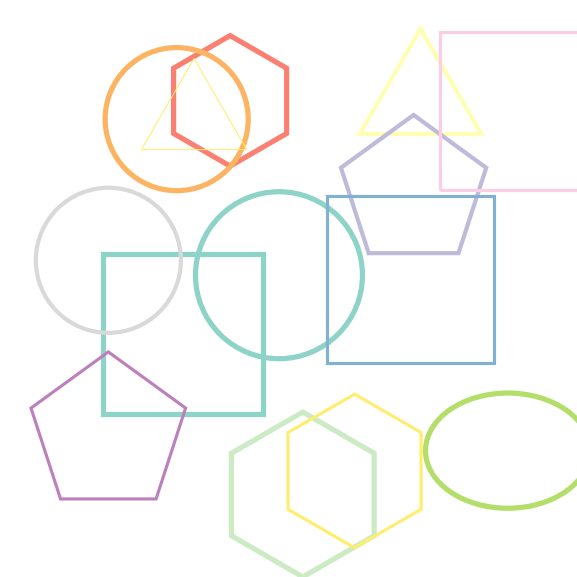[{"shape": "square", "thickness": 2.5, "radius": 0.69, "center": [0.318, 0.421]}, {"shape": "circle", "thickness": 2.5, "radius": 0.72, "center": [0.483, 0.523]}, {"shape": "triangle", "thickness": 2, "radius": 0.61, "center": [0.728, 0.828]}, {"shape": "pentagon", "thickness": 2, "radius": 0.66, "center": [0.716, 0.668]}, {"shape": "hexagon", "thickness": 2.5, "radius": 0.57, "center": [0.398, 0.825]}, {"shape": "square", "thickness": 1.5, "radius": 0.72, "center": [0.711, 0.515]}, {"shape": "circle", "thickness": 2.5, "radius": 0.62, "center": [0.306, 0.793]}, {"shape": "oval", "thickness": 2.5, "radius": 0.71, "center": [0.879, 0.219]}, {"shape": "square", "thickness": 1.5, "radius": 0.69, "center": [0.899, 0.807]}, {"shape": "circle", "thickness": 2, "radius": 0.63, "center": [0.188, 0.548]}, {"shape": "pentagon", "thickness": 1.5, "radius": 0.7, "center": [0.188, 0.249]}, {"shape": "hexagon", "thickness": 2.5, "radius": 0.71, "center": [0.524, 0.143]}, {"shape": "hexagon", "thickness": 1.5, "radius": 0.67, "center": [0.614, 0.184]}, {"shape": "triangle", "thickness": 0.5, "radius": 0.53, "center": [0.336, 0.793]}]